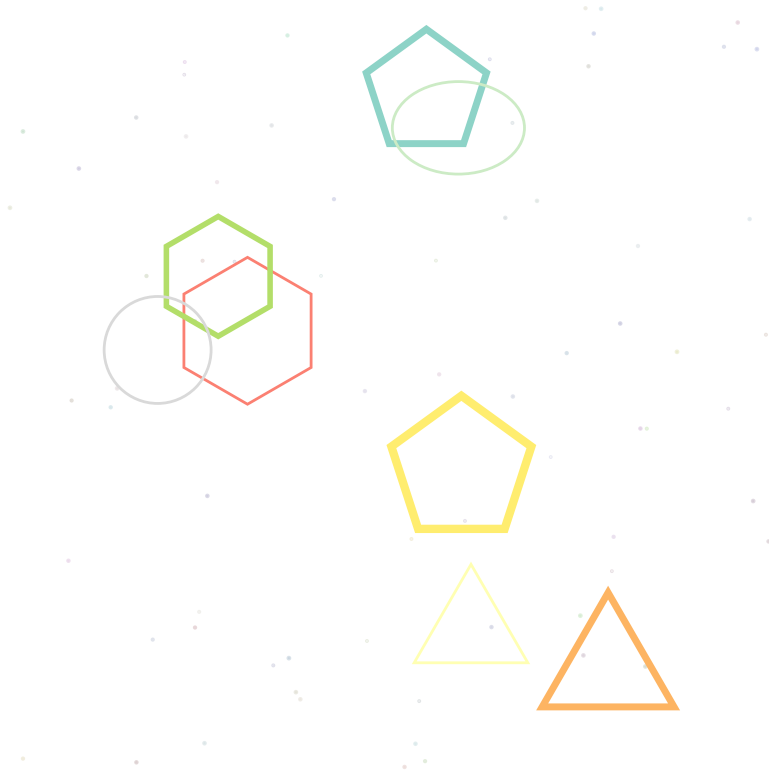[{"shape": "pentagon", "thickness": 2.5, "radius": 0.41, "center": [0.554, 0.88]}, {"shape": "triangle", "thickness": 1, "radius": 0.43, "center": [0.612, 0.182]}, {"shape": "hexagon", "thickness": 1, "radius": 0.48, "center": [0.321, 0.57]}, {"shape": "triangle", "thickness": 2.5, "radius": 0.49, "center": [0.79, 0.131]}, {"shape": "hexagon", "thickness": 2, "radius": 0.39, "center": [0.283, 0.641]}, {"shape": "circle", "thickness": 1, "radius": 0.35, "center": [0.205, 0.546]}, {"shape": "oval", "thickness": 1, "radius": 0.43, "center": [0.595, 0.834]}, {"shape": "pentagon", "thickness": 3, "radius": 0.48, "center": [0.599, 0.39]}]